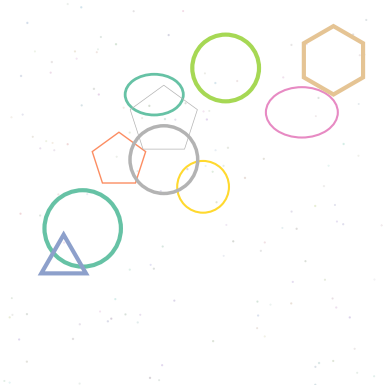[{"shape": "oval", "thickness": 2, "radius": 0.38, "center": [0.401, 0.754]}, {"shape": "circle", "thickness": 3, "radius": 0.5, "center": [0.215, 0.407]}, {"shape": "pentagon", "thickness": 1, "radius": 0.36, "center": [0.309, 0.584]}, {"shape": "triangle", "thickness": 3, "radius": 0.33, "center": [0.165, 0.323]}, {"shape": "oval", "thickness": 1.5, "radius": 0.47, "center": [0.784, 0.708]}, {"shape": "circle", "thickness": 3, "radius": 0.43, "center": [0.586, 0.823]}, {"shape": "circle", "thickness": 1.5, "radius": 0.34, "center": [0.527, 0.515]}, {"shape": "hexagon", "thickness": 3, "radius": 0.44, "center": [0.866, 0.843]}, {"shape": "circle", "thickness": 2.5, "radius": 0.44, "center": [0.426, 0.585]}, {"shape": "pentagon", "thickness": 0.5, "radius": 0.46, "center": [0.425, 0.687]}]